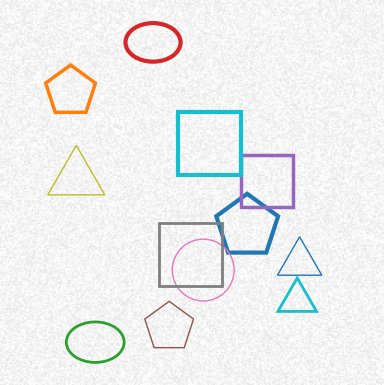[{"shape": "triangle", "thickness": 1, "radius": 0.33, "center": [0.778, 0.318]}, {"shape": "pentagon", "thickness": 3, "radius": 0.42, "center": [0.642, 0.412]}, {"shape": "pentagon", "thickness": 2.5, "radius": 0.34, "center": [0.183, 0.763]}, {"shape": "oval", "thickness": 2, "radius": 0.38, "center": [0.247, 0.111]}, {"shape": "oval", "thickness": 3, "radius": 0.36, "center": [0.397, 0.89]}, {"shape": "square", "thickness": 2.5, "radius": 0.34, "center": [0.694, 0.53]}, {"shape": "pentagon", "thickness": 1, "radius": 0.33, "center": [0.439, 0.151]}, {"shape": "circle", "thickness": 1, "radius": 0.4, "center": [0.528, 0.299]}, {"shape": "square", "thickness": 2, "radius": 0.41, "center": [0.495, 0.34]}, {"shape": "triangle", "thickness": 1, "radius": 0.43, "center": [0.198, 0.537]}, {"shape": "square", "thickness": 3, "radius": 0.41, "center": [0.544, 0.628]}, {"shape": "triangle", "thickness": 2, "radius": 0.29, "center": [0.772, 0.22]}]